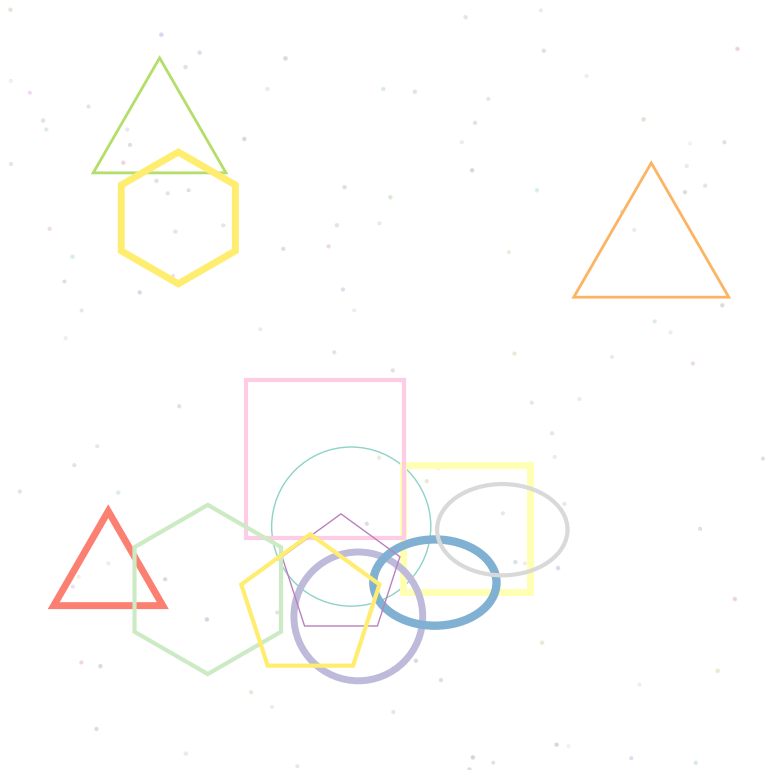[{"shape": "circle", "thickness": 0.5, "radius": 0.52, "center": [0.456, 0.316]}, {"shape": "square", "thickness": 2.5, "radius": 0.41, "center": [0.606, 0.314]}, {"shape": "circle", "thickness": 2.5, "radius": 0.42, "center": [0.465, 0.199]}, {"shape": "triangle", "thickness": 2.5, "radius": 0.41, "center": [0.141, 0.254]}, {"shape": "oval", "thickness": 3, "radius": 0.4, "center": [0.565, 0.243]}, {"shape": "triangle", "thickness": 1, "radius": 0.58, "center": [0.846, 0.672]}, {"shape": "triangle", "thickness": 1, "radius": 0.5, "center": [0.207, 0.825]}, {"shape": "square", "thickness": 1.5, "radius": 0.51, "center": [0.422, 0.404]}, {"shape": "oval", "thickness": 1.5, "radius": 0.42, "center": [0.652, 0.312]}, {"shape": "pentagon", "thickness": 0.5, "radius": 0.4, "center": [0.443, 0.252]}, {"shape": "hexagon", "thickness": 1.5, "radius": 0.55, "center": [0.27, 0.234]}, {"shape": "hexagon", "thickness": 2.5, "radius": 0.43, "center": [0.232, 0.717]}, {"shape": "pentagon", "thickness": 1.5, "radius": 0.47, "center": [0.403, 0.212]}]